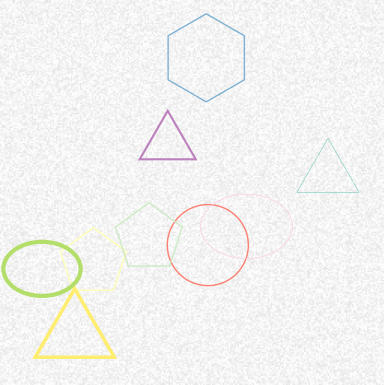[{"shape": "triangle", "thickness": 0.5, "radius": 0.47, "center": [0.852, 0.547]}, {"shape": "pentagon", "thickness": 1, "radius": 0.45, "center": [0.242, 0.319]}, {"shape": "circle", "thickness": 1, "radius": 0.53, "center": [0.54, 0.363]}, {"shape": "hexagon", "thickness": 1, "radius": 0.57, "center": [0.536, 0.85]}, {"shape": "oval", "thickness": 3, "radius": 0.5, "center": [0.109, 0.302]}, {"shape": "oval", "thickness": 0.5, "radius": 0.6, "center": [0.64, 0.412]}, {"shape": "triangle", "thickness": 1.5, "radius": 0.42, "center": [0.436, 0.628]}, {"shape": "pentagon", "thickness": 1, "radius": 0.46, "center": [0.387, 0.382]}, {"shape": "triangle", "thickness": 2.5, "radius": 0.59, "center": [0.194, 0.131]}]